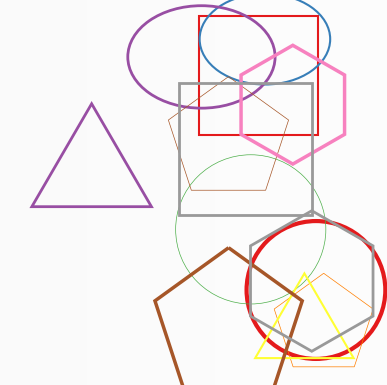[{"shape": "square", "thickness": 1.5, "radius": 0.77, "center": [0.667, 0.805]}, {"shape": "circle", "thickness": 3, "radius": 0.9, "center": [0.815, 0.247]}, {"shape": "oval", "thickness": 1.5, "radius": 0.84, "center": [0.684, 0.898]}, {"shape": "circle", "thickness": 0.5, "radius": 0.97, "center": [0.647, 0.404]}, {"shape": "triangle", "thickness": 2, "radius": 0.89, "center": [0.236, 0.552]}, {"shape": "oval", "thickness": 2, "radius": 0.95, "center": [0.52, 0.852]}, {"shape": "pentagon", "thickness": 0.5, "radius": 0.67, "center": [0.835, 0.156]}, {"shape": "triangle", "thickness": 1.5, "radius": 0.73, "center": [0.786, 0.143]}, {"shape": "pentagon", "thickness": 0.5, "radius": 0.82, "center": [0.59, 0.638]}, {"shape": "pentagon", "thickness": 2.5, "radius": 1.0, "center": [0.59, 0.157]}, {"shape": "hexagon", "thickness": 2.5, "radius": 0.77, "center": [0.756, 0.728]}, {"shape": "square", "thickness": 2, "radius": 0.86, "center": [0.633, 0.612]}, {"shape": "hexagon", "thickness": 2, "radius": 0.91, "center": [0.805, 0.27]}]